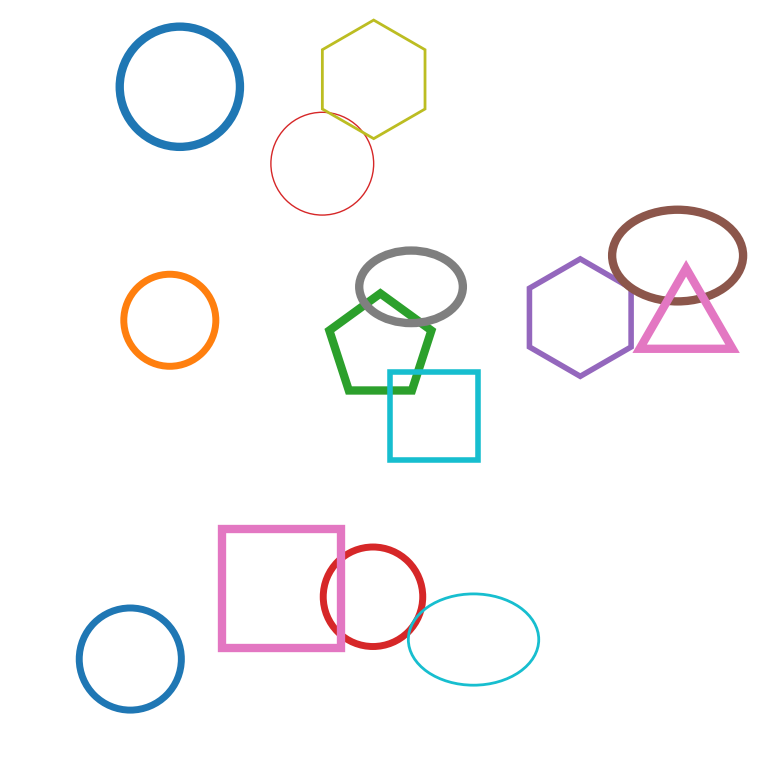[{"shape": "circle", "thickness": 3, "radius": 0.39, "center": [0.234, 0.887]}, {"shape": "circle", "thickness": 2.5, "radius": 0.33, "center": [0.169, 0.144]}, {"shape": "circle", "thickness": 2.5, "radius": 0.3, "center": [0.221, 0.584]}, {"shape": "pentagon", "thickness": 3, "radius": 0.35, "center": [0.494, 0.549]}, {"shape": "circle", "thickness": 0.5, "radius": 0.33, "center": [0.419, 0.787]}, {"shape": "circle", "thickness": 2.5, "radius": 0.32, "center": [0.484, 0.225]}, {"shape": "hexagon", "thickness": 2, "radius": 0.38, "center": [0.754, 0.588]}, {"shape": "oval", "thickness": 3, "radius": 0.43, "center": [0.88, 0.668]}, {"shape": "square", "thickness": 3, "radius": 0.39, "center": [0.366, 0.236]}, {"shape": "triangle", "thickness": 3, "radius": 0.35, "center": [0.891, 0.582]}, {"shape": "oval", "thickness": 3, "radius": 0.34, "center": [0.534, 0.628]}, {"shape": "hexagon", "thickness": 1, "radius": 0.38, "center": [0.485, 0.897]}, {"shape": "oval", "thickness": 1, "radius": 0.42, "center": [0.615, 0.169]}, {"shape": "square", "thickness": 2, "radius": 0.29, "center": [0.564, 0.46]}]